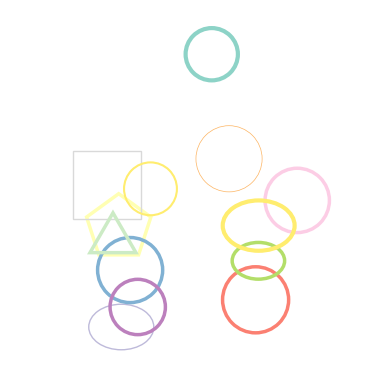[{"shape": "circle", "thickness": 3, "radius": 0.34, "center": [0.55, 0.859]}, {"shape": "pentagon", "thickness": 2.5, "radius": 0.44, "center": [0.308, 0.409]}, {"shape": "oval", "thickness": 1, "radius": 0.42, "center": [0.315, 0.151]}, {"shape": "circle", "thickness": 2.5, "radius": 0.43, "center": [0.664, 0.221]}, {"shape": "circle", "thickness": 2.5, "radius": 0.42, "center": [0.338, 0.299]}, {"shape": "circle", "thickness": 0.5, "radius": 0.43, "center": [0.595, 0.588]}, {"shape": "oval", "thickness": 2.5, "radius": 0.34, "center": [0.671, 0.323]}, {"shape": "circle", "thickness": 2.5, "radius": 0.42, "center": [0.772, 0.479]}, {"shape": "square", "thickness": 1, "radius": 0.44, "center": [0.278, 0.52]}, {"shape": "circle", "thickness": 2.5, "radius": 0.36, "center": [0.358, 0.203]}, {"shape": "triangle", "thickness": 2.5, "radius": 0.34, "center": [0.293, 0.378]}, {"shape": "circle", "thickness": 1.5, "radius": 0.34, "center": [0.391, 0.51]}, {"shape": "oval", "thickness": 3, "radius": 0.47, "center": [0.672, 0.414]}]